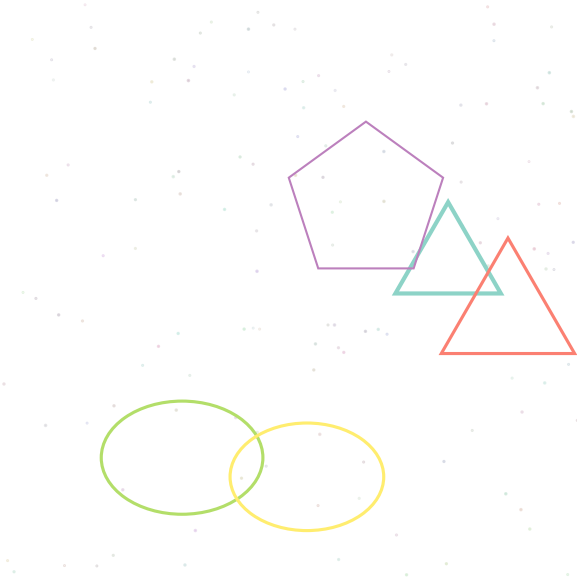[{"shape": "triangle", "thickness": 2, "radius": 0.53, "center": [0.776, 0.544]}, {"shape": "triangle", "thickness": 1.5, "radius": 0.67, "center": [0.88, 0.454]}, {"shape": "oval", "thickness": 1.5, "radius": 0.7, "center": [0.315, 0.207]}, {"shape": "pentagon", "thickness": 1, "radius": 0.7, "center": [0.634, 0.648]}, {"shape": "oval", "thickness": 1.5, "radius": 0.67, "center": [0.531, 0.173]}]